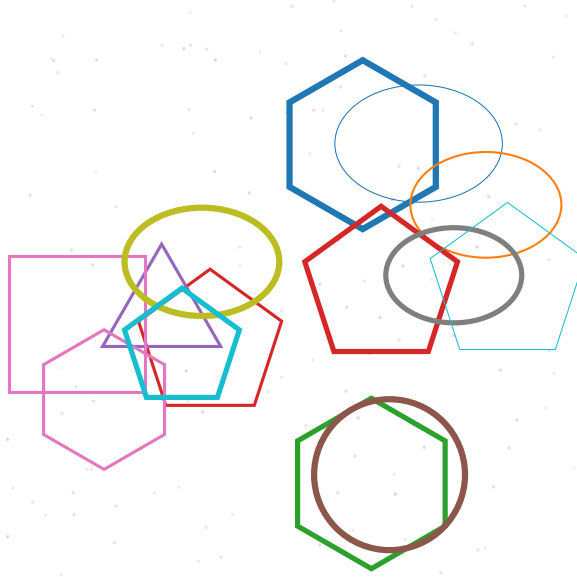[{"shape": "oval", "thickness": 0.5, "radius": 0.73, "center": [0.725, 0.751]}, {"shape": "hexagon", "thickness": 3, "radius": 0.73, "center": [0.628, 0.749]}, {"shape": "oval", "thickness": 1, "radius": 0.65, "center": [0.841, 0.644]}, {"shape": "hexagon", "thickness": 2.5, "radius": 0.74, "center": [0.643, 0.162]}, {"shape": "pentagon", "thickness": 2.5, "radius": 0.7, "center": [0.66, 0.503]}, {"shape": "pentagon", "thickness": 1.5, "radius": 0.65, "center": [0.364, 0.403]}, {"shape": "triangle", "thickness": 1.5, "radius": 0.59, "center": [0.28, 0.458]}, {"shape": "circle", "thickness": 3, "radius": 0.65, "center": [0.675, 0.177]}, {"shape": "hexagon", "thickness": 1.5, "radius": 0.6, "center": [0.18, 0.307]}, {"shape": "square", "thickness": 1.5, "radius": 0.59, "center": [0.134, 0.438]}, {"shape": "oval", "thickness": 2.5, "radius": 0.59, "center": [0.786, 0.522]}, {"shape": "oval", "thickness": 3, "radius": 0.67, "center": [0.35, 0.546]}, {"shape": "pentagon", "thickness": 2.5, "radius": 0.52, "center": [0.315, 0.396]}, {"shape": "pentagon", "thickness": 0.5, "radius": 0.7, "center": [0.879, 0.508]}]